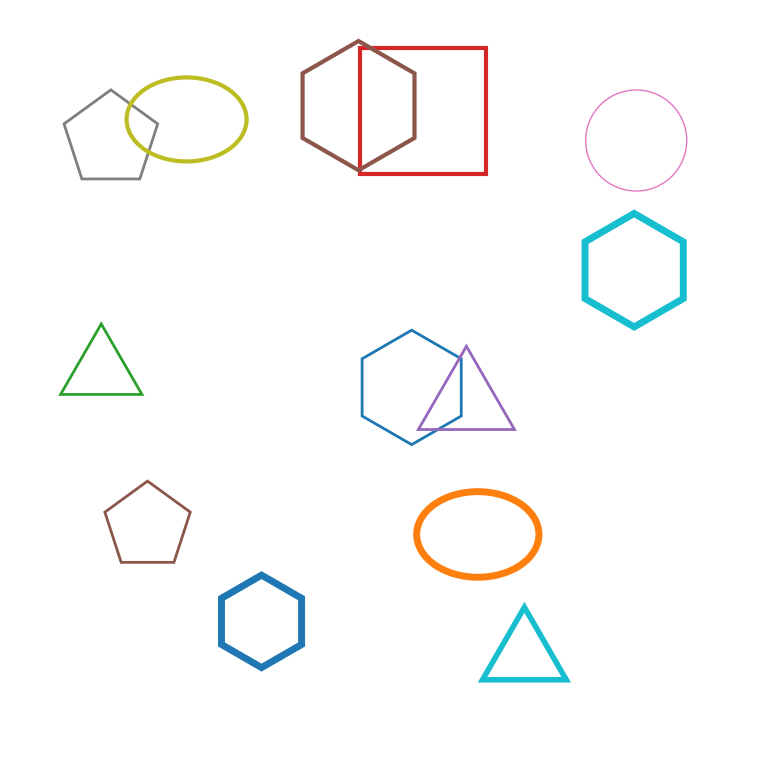[{"shape": "hexagon", "thickness": 2.5, "radius": 0.3, "center": [0.34, 0.193]}, {"shape": "hexagon", "thickness": 1, "radius": 0.37, "center": [0.535, 0.497]}, {"shape": "oval", "thickness": 2.5, "radius": 0.4, "center": [0.621, 0.306]}, {"shape": "triangle", "thickness": 1, "radius": 0.31, "center": [0.132, 0.518]}, {"shape": "square", "thickness": 1.5, "radius": 0.41, "center": [0.549, 0.856]}, {"shape": "triangle", "thickness": 1, "radius": 0.36, "center": [0.606, 0.478]}, {"shape": "hexagon", "thickness": 1.5, "radius": 0.42, "center": [0.466, 0.863]}, {"shape": "pentagon", "thickness": 1, "radius": 0.29, "center": [0.192, 0.317]}, {"shape": "circle", "thickness": 0.5, "radius": 0.33, "center": [0.826, 0.818]}, {"shape": "pentagon", "thickness": 1, "radius": 0.32, "center": [0.144, 0.819]}, {"shape": "oval", "thickness": 1.5, "radius": 0.39, "center": [0.242, 0.845]}, {"shape": "triangle", "thickness": 2, "radius": 0.31, "center": [0.681, 0.149]}, {"shape": "hexagon", "thickness": 2.5, "radius": 0.37, "center": [0.824, 0.649]}]